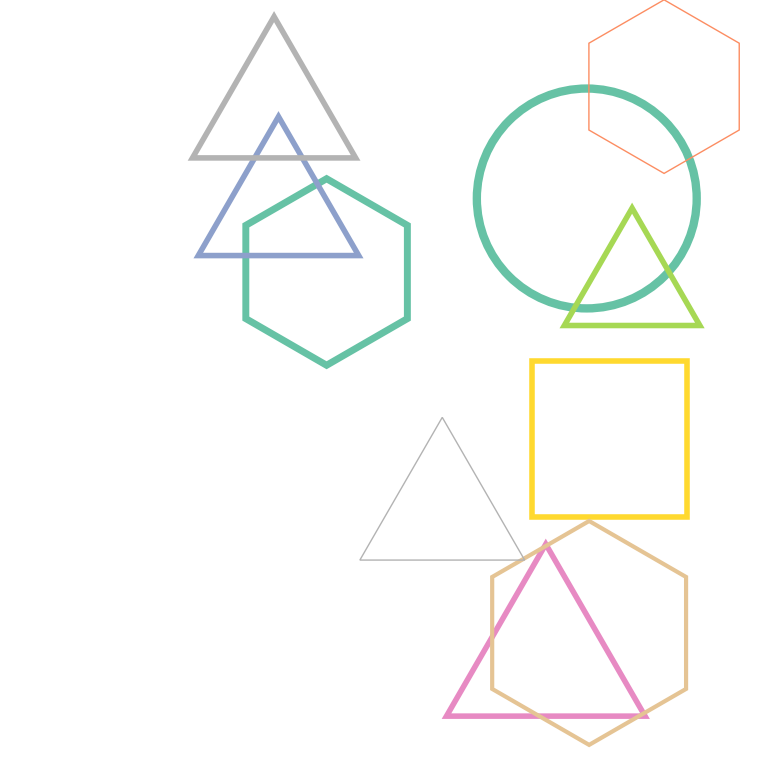[{"shape": "circle", "thickness": 3, "radius": 0.71, "center": [0.762, 0.742]}, {"shape": "hexagon", "thickness": 2.5, "radius": 0.61, "center": [0.424, 0.647]}, {"shape": "hexagon", "thickness": 0.5, "radius": 0.56, "center": [0.862, 0.888]}, {"shape": "triangle", "thickness": 2, "radius": 0.6, "center": [0.362, 0.728]}, {"shape": "triangle", "thickness": 2, "radius": 0.74, "center": [0.709, 0.144]}, {"shape": "triangle", "thickness": 2, "radius": 0.51, "center": [0.821, 0.628]}, {"shape": "square", "thickness": 2, "radius": 0.5, "center": [0.792, 0.43]}, {"shape": "hexagon", "thickness": 1.5, "radius": 0.73, "center": [0.765, 0.178]}, {"shape": "triangle", "thickness": 0.5, "radius": 0.62, "center": [0.574, 0.334]}, {"shape": "triangle", "thickness": 2, "radius": 0.61, "center": [0.356, 0.856]}]